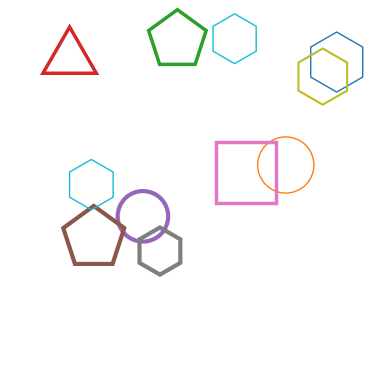[{"shape": "hexagon", "thickness": 1, "radius": 0.39, "center": [0.875, 0.839]}, {"shape": "circle", "thickness": 1, "radius": 0.37, "center": [0.742, 0.571]}, {"shape": "pentagon", "thickness": 2.5, "radius": 0.39, "center": [0.461, 0.896]}, {"shape": "triangle", "thickness": 2.5, "radius": 0.4, "center": [0.181, 0.85]}, {"shape": "circle", "thickness": 3, "radius": 0.33, "center": [0.371, 0.438]}, {"shape": "pentagon", "thickness": 3, "radius": 0.42, "center": [0.244, 0.382]}, {"shape": "square", "thickness": 2.5, "radius": 0.4, "center": [0.639, 0.551]}, {"shape": "hexagon", "thickness": 3, "radius": 0.31, "center": [0.415, 0.348]}, {"shape": "hexagon", "thickness": 1.5, "radius": 0.36, "center": [0.838, 0.801]}, {"shape": "hexagon", "thickness": 1, "radius": 0.32, "center": [0.609, 0.899]}, {"shape": "hexagon", "thickness": 1, "radius": 0.33, "center": [0.237, 0.52]}]